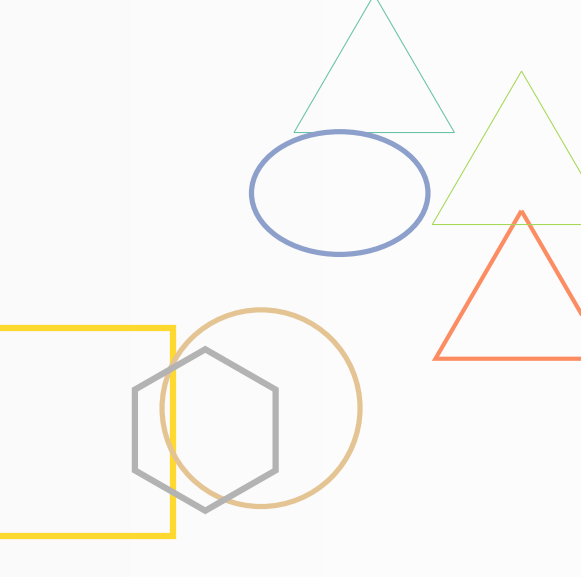[{"shape": "triangle", "thickness": 0.5, "radius": 0.8, "center": [0.644, 0.849]}, {"shape": "triangle", "thickness": 2, "radius": 0.85, "center": [0.897, 0.463]}, {"shape": "oval", "thickness": 2.5, "radius": 0.76, "center": [0.584, 0.665]}, {"shape": "triangle", "thickness": 0.5, "radius": 0.89, "center": [0.897, 0.699]}, {"shape": "square", "thickness": 3, "radius": 0.9, "center": [0.117, 0.251]}, {"shape": "circle", "thickness": 2.5, "radius": 0.85, "center": [0.449, 0.292]}, {"shape": "hexagon", "thickness": 3, "radius": 0.7, "center": [0.353, 0.255]}]